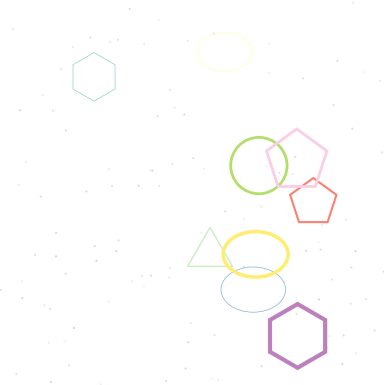[{"shape": "hexagon", "thickness": 0.5, "radius": 0.32, "center": [0.244, 0.8]}, {"shape": "oval", "thickness": 0.5, "radius": 0.36, "center": [0.584, 0.865]}, {"shape": "pentagon", "thickness": 1.5, "radius": 0.32, "center": [0.814, 0.474]}, {"shape": "oval", "thickness": 0.5, "radius": 0.42, "center": [0.658, 0.248]}, {"shape": "circle", "thickness": 2, "radius": 0.37, "center": [0.672, 0.57]}, {"shape": "pentagon", "thickness": 2, "radius": 0.41, "center": [0.771, 0.582]}, {"shape": "hexagon", "thickness": 3, "radius": 0.41, "center": [0.773, 0.128]}, {"shape": "triangle", "thickness": 1, "radius": 0.34, "center": [0.546, 0.342]}, {"shape": "oval", "thickness": 2.5, "radius": 0.42, "center": [0.664, 0.339]}]